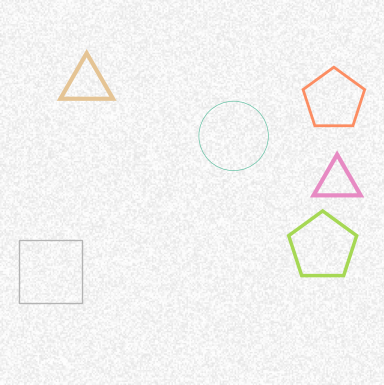[{"shape": "circle", "thickness": 0.5, "radius": 0.45, "center": [0.607, 0.647]}, {"shape": "pentagon", "thickness": 2, "radius": 0.42, "center": [0.867, 0.741]}, {"shape": "triangle", "thickness": 3, "radius": 0.35, "center": [0.876, 0.528]}, {"shape": "pentagon", "thickness": 2.5, "radius": 0.46, "center": [0.838, 0.359]}, {"shape": "triangle", "thickness": 3, "radius": 0.39, "center": [0.225, 0.783]}, {"shape": "square", "thickness": 1, "radius": 0.41, "center": [0.131, 0.294]}]